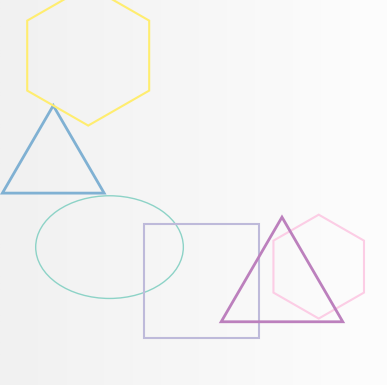[{"shape": "oval", "thickness": 1, "radius": 0.95, "center": [0.283, 0.358]}, {"shape": "square", "thickness": 1.5, "radius": 0.74, "center": [0.521, 0.27]}, {"shape": "triangle", "thickness": 2, "radius": 0.76, "center": [0.137, 0.574]}, {"shape": "hexagon", "thickness": 1.5, "radius": 0.67, "center": [0.822, 0.307]}, {"shape": "triangle", "thickness": 2, "radius": 0.91, "center": [0.728, 0.255]}, {"shape": "hexagon", "thickness": 1.5, "radius": 0.91, "center": [0.228, 0.856]}]